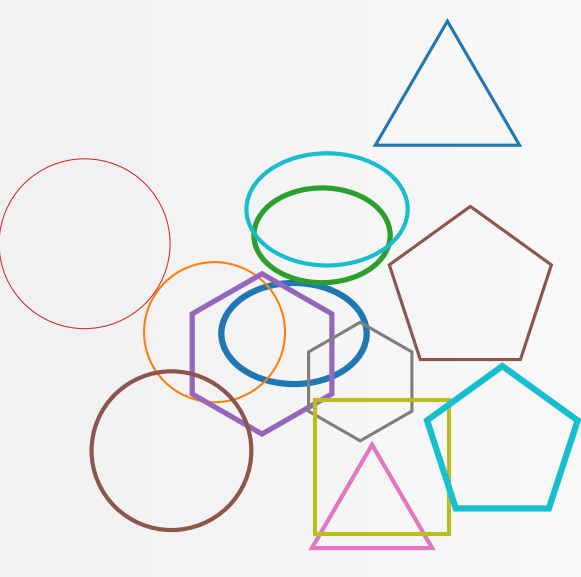[{"shape": "triangle", "thickness": 1.5, "radius": 0.72, "center": [0.77, 0.819]}, {"shape": "oval", "thickness": 3, "radius": 0.63, "center": [0.506, 0.422]}, {"shape": "circle", "thickness": 1, "radius": 0.61, "center": [0.369, 0.424]}, {"shape": "oval", "thickness": 2.5, "radius": 0.59, "center": [0.554, 0.592]}, {"shape": "circle", "thickness": 0.5, "radius": 0.74, "center": [0.146, 0.577]}, {"shape": "hexagon", "thickness": 2.5, "radius": 0.69, "center": [0.451, 0.386]}, {"shape": "circle", "thickness": 2, "radius": 0.69, "center": [0.295, 0.219]}, {"shape": "pentagon", "thickness": 1.5, "radius": 0.73, "center": [0.809, 0.495]}, {"shape": "triangle", "thickness": 2, "radius": 0.6, "center": [0.64, 0.11]}, {"shape": "hexagon", "thickness": 1.5, "radius": 0.51, "center": [0.62, 0.338]}, {"shape": "square", "thickness": 2, "radius": 0.58, "center": [0.657, 0.191]}, {"shape": "oval", "thickness": 2, "radius": 0.69, "center": [0.563, 0.637]}, {"shape": "pentagon", "thickness": 3, "radius": 0.68, "center": [0.864, 0.229]}]